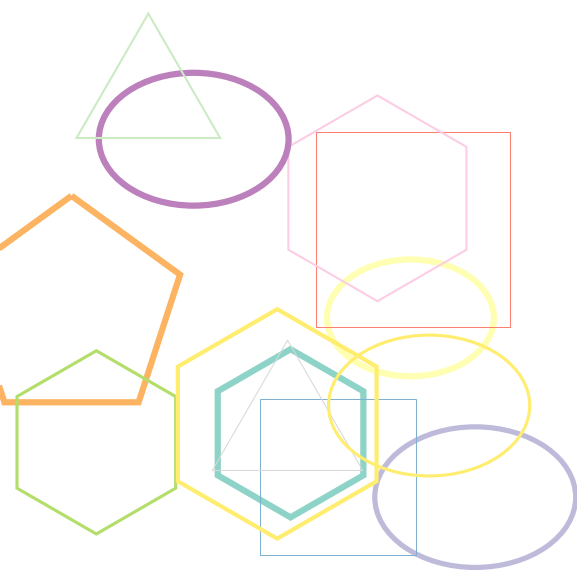[{"shape": "hexagon", "thickness": 3, "radius": 0.73, "center": [0.503, 0.249]}, {"shape": "oval", "thickness": 3, "radius": 0.72, "center": [0.711, 0.449]}, {"shape": "oval", "thickness": 2.5, "radius": 0.87, "center": [0.823, 0.138]}, {"shape": "square", "thickness": 0.5, "radius": 0.84, "center": [0.715, 0.602]}, {"shape": "square", "thickness": 0.5, "radius": 0.68, "center": [0.586, 0.173]}, {"shape": "pentagon", "thickness": 3, "radius": 0.99, "center": [0.124, 0.462]}, {"shape": "hexagon", "thickness": 1.5, "radius": 0.79, "center": [0.167, 0.233]}, {"shape": "hexagon", "thickness": 1, "radius": 0.89, "center": [0.654, 0.656]}, {"shape": "triangle", "thickness": 0.5, "radius": 0.75, "center": [0.498, 0.26]}, {"shape": "oval", "thickness": 3, "radius": 0.82, "center": [0.335, 0.758]}, {"shape": "triangle", "thickness": 1, "radius": 0.72, "center": [0.257, 0.832]}, {"shape": "hexagon", "thickness": 2, "radius": 0.99, "center": [0.48, 0.265]}, {"shape": "oval", "thickness": 1.5, "radius": 0.87, "center": [0.743, 0.297]}]